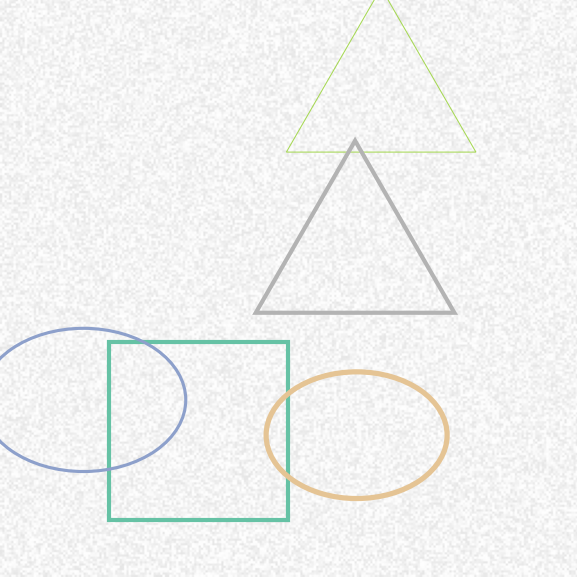[{"shape": "square", "thickness": 2, "radius": 0.77, "center": [0.344, 0.252]}, {"shape": "oval", "thickness": 1.5, "radius": 0.89, "center": [0.145, 0.307]}, {"shape": "triangle", "thickness": 0.5, "radius": 0.95, "center": [0.66, 0.831]}, {"shape": "oval", "thickness": 2.5, "radius": 0.78, "center": [0.618, 0.246]}, {"shape": "triangle", "thickness": 2, "radius": 0.99, "center": [0.615, 0.557]}]